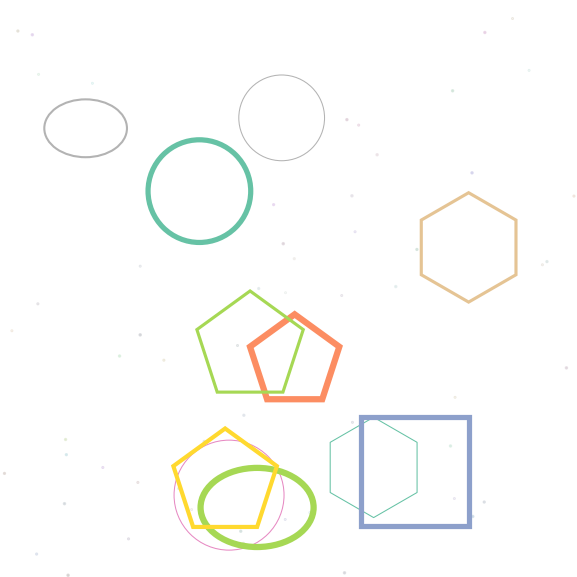[{"shape": "circle", "thickness": 2.5, "radius": 0.44, "center": [0.345, 0.668]}, {"shape": "hexagon", "thickness": 0.5, "radius": 0.43, "center": [0.647, 0.19]}, {"shape": "pentagon", "thickness": 3, "radius": 0.41, "center": [0.51, 0.374]}, {"shape": "square", "thickness": 2.5, "radius": 0.47, "center": [0.718, 0.183]}, {"shape": "circle", "thickness": 0.5, "radius": 0.48, "center": [0.397, 0.142]}, {"shape": "oval", "thickness": 3, "radius": 0.49, "center": [0.445, 0.12]}, {"shape": "pentagon", "thickness": 1.5, "radius": 0.48, "center": [0.433, 0.398]}, {"shape": "pentagon", "thickness": 2, "radius": 0.47, "center": [0.39, 0.163]}, {"shape": "hexagon", "thickness": 1.5, "radius": 0.47, "center": [0.811, 0.571]}, {"shape": "circle", "thickness": 0.5, "radius": 0.37, "center": [0.488, 0.795]}, {"shape": "oval", "thickness": 1, "radius": 0.36, "center": [0.148, 0.777]}]